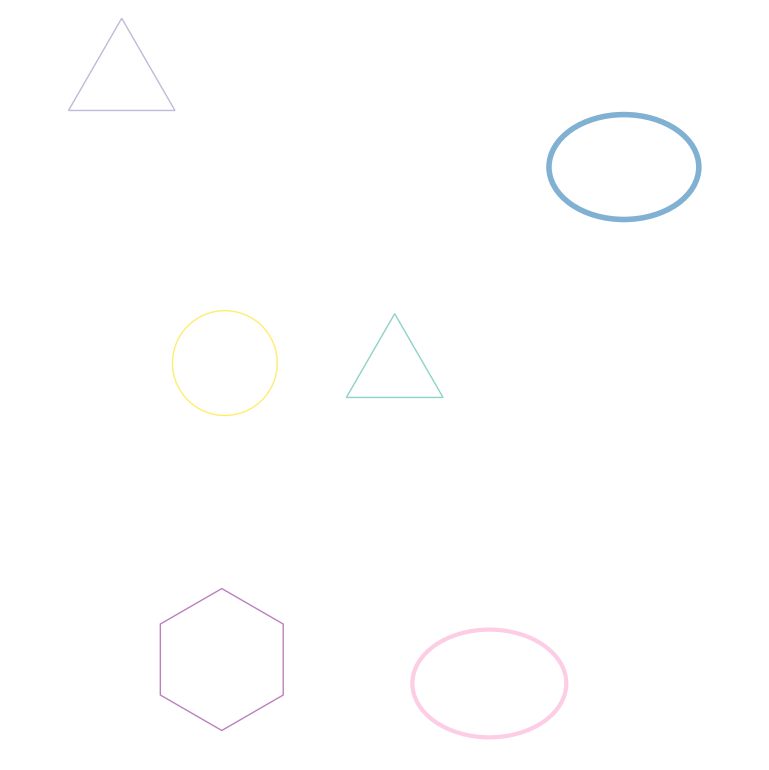[{"shape": "triangle", "thickness": 0.5, "radius": 0.36, "center": [0.513, 0.52]}, {"shape": "triangle", "thickness": 0.5, "radius": 0.4, "center": [0.158, 0.896]}, {"shape": "oval", "thickness": 2, "radius": 0.49, "center": [0.81, 0.783]}, {"shape": "oval", "thickness": 1.5, "radius": 0.5, "center": [0.636, 0.112]}, {"shape": "hexagon", "thickness": 0.5, "radius": 0.46, "center": [0.288, 0.143]}, {"shape": "circle", "thickness": 0.5, "radius": 0.34, "center": [0.292, 0.528]}]